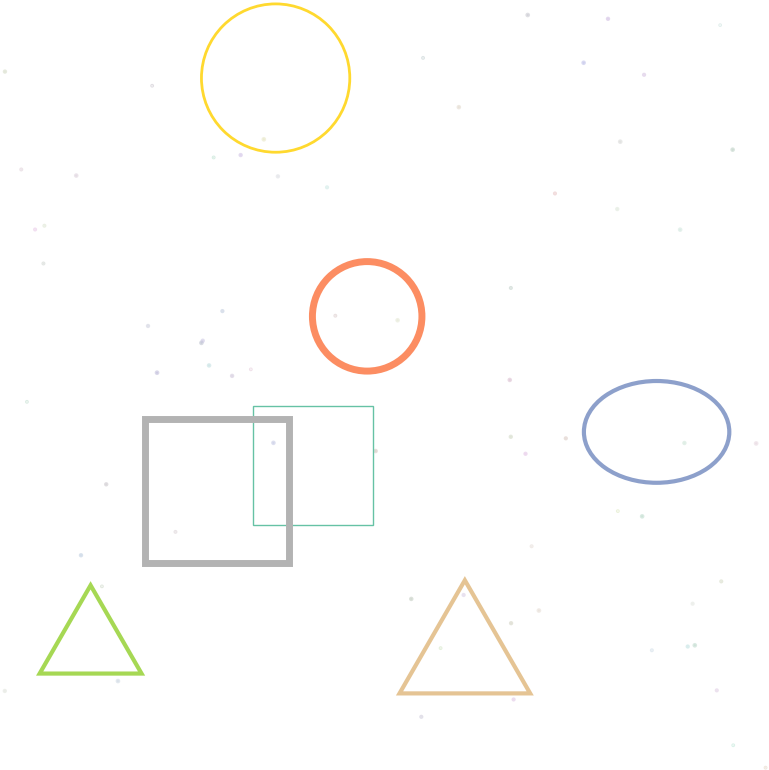[{"shape": "square", "thickness": 0.5, "radius": 0.39, "center": [0.406, 0.395]}, {"shape": "circle", "thickness": 2.5, "radius": 0.36, "center": [0.477, 0.589]}, {"shape": "oval", "thickness": 1.5, "radius": 0.47, "center": [0.853, 0.439]}, {"shape": "triangle", "thickness": 1.5, "radius": 0.38, "center": [0.118, 0.163]}, {"shape": "circle", "thickness": 1, "radius": 0.48, "center": [0.358, 0.899]}, {"shape": "triangle", "thickness": 1.5, "radius": 0.49, "center": [0.604, 0.148]}, {"shape": "square", "thickness": 2.5, "radius": 0.47, "center": [0.282, 0.363]}]